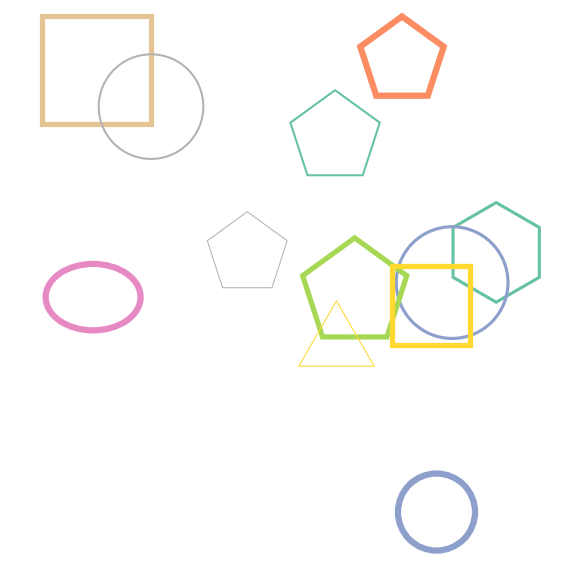[{"shape": "pentagon", "thickness": 1, "radius": 0.41, "center": [0.58, 0.762]}, {"shape": "hexagon", "thickness": 1.5, "radius": 0.43, "center": [0.859, 0.562]}, {"shape": "pentagon", "thickness": 3, "radius": 0.38, "center": [0.696, 0.895]}, {"shape": "circle", "thickness": 3, "radius": 0.33, "center": [0.756, 0.112]}, {"shape": "circle", "thickness": 1.5, "radius": 0.48, "center": [0.783, 0.51]}, {"shape": "oval", "thickness": 3, "radius": 0.41, "center": [0.161, 0.485]}, {"shape": "pentagon", "thickness": 2.5, "radius": 0.47, "center": [0.614, 0.492]}, {"shape": "square", "thickness": 2.5, "radius": 0.34, "center": [0.746, 0.47]}, {"shape": "triangle", "thickness": 0.5, "radius": 0.38, "center": [0.583, 0.403]}, {"shape": "square", "thickness": 2.5, "radius": 0.47, "center": [0.167, 0.878]}, {"shape": "circle", "thickness": 1, "radius": 0.45, "center": [0.262, 0.814]}, {"shape": "pentagon", "thickness": 0.5, "radius": 0.36, "center": [0.428, 0.56]}]